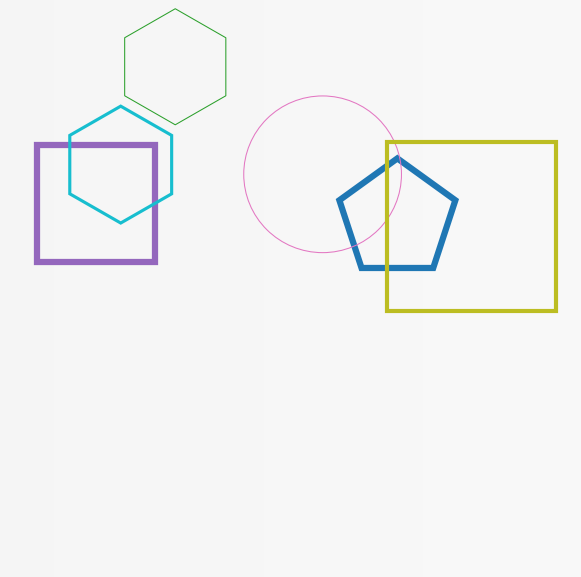[{"shape": "pentagon", "thickness": 3, "radius": 0.52, "center": [0.684, 0.62]}, {"shape": "hexagon", "thickness": 0.5, "radius": 0.5, "center": [0.302, 0.884]}, {"shape": "square", "thickness": 3, "radius": 0.51, "center": [0.165, 0.647]}, {"shape": "circle", "thickness": 0.5, "radius": 0.68, "center": [0.555, 0.697]}, {"shape": "square", "thickness": 2, "radius": 0.73, "center": [0.811, 0.607]}, {"shape": "hexagon", "thickness": 1.5, "radius": 0.51, "center": [0.208, 0.714]}]